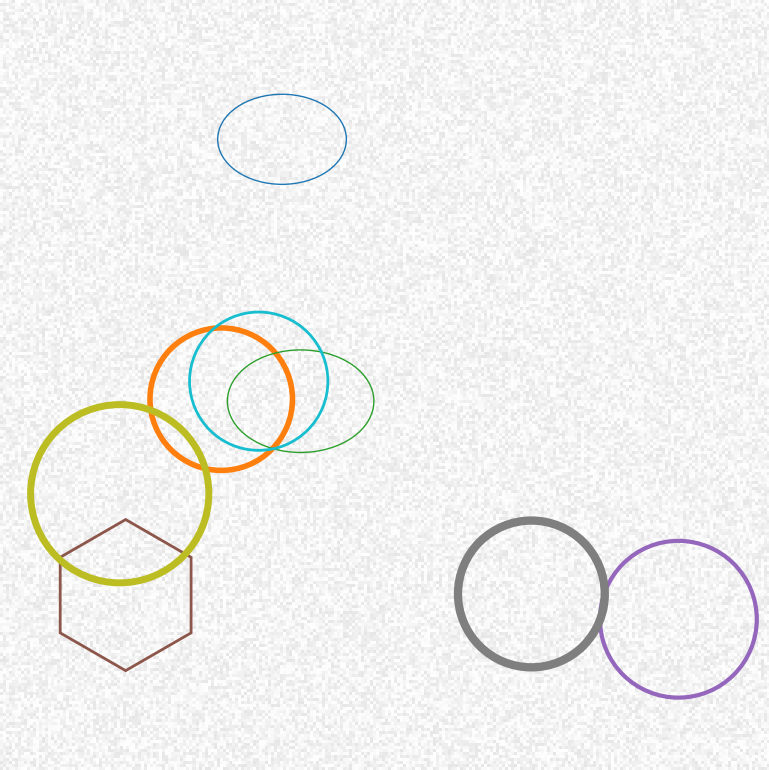[{"shape": "oval", "thickness": 0.5, "radius": 0.42, "center": [0.366, 0.819]}, {"shape": "circle", "thickness": 2, "radius": 0.46, "center": [0.287, 0.482]}, {"shape": "oval", "thickness": 0.5, "radius": 0.48, "center": [0.39, 0.479]}, {"shape": "circle", "thickness": 1.5, "radius": 0.51, "center": [0.881, 0.196]}, {"shape": "hexagon", "thickness": 1, "radius": 0.49, "center": [0.163, 0.227]}, {"shape": "circle", "thickness": 3, "radius": 0.48, "center": [0.69, 0.229]}, {"shape": "circle", "thickness": 2.5, "radius": 0.58, "center": [0.155, 0.359]}, {"shape": "circle", "thickness": 1, "radius": 0.45, "center": [0.336, 0.505]}]